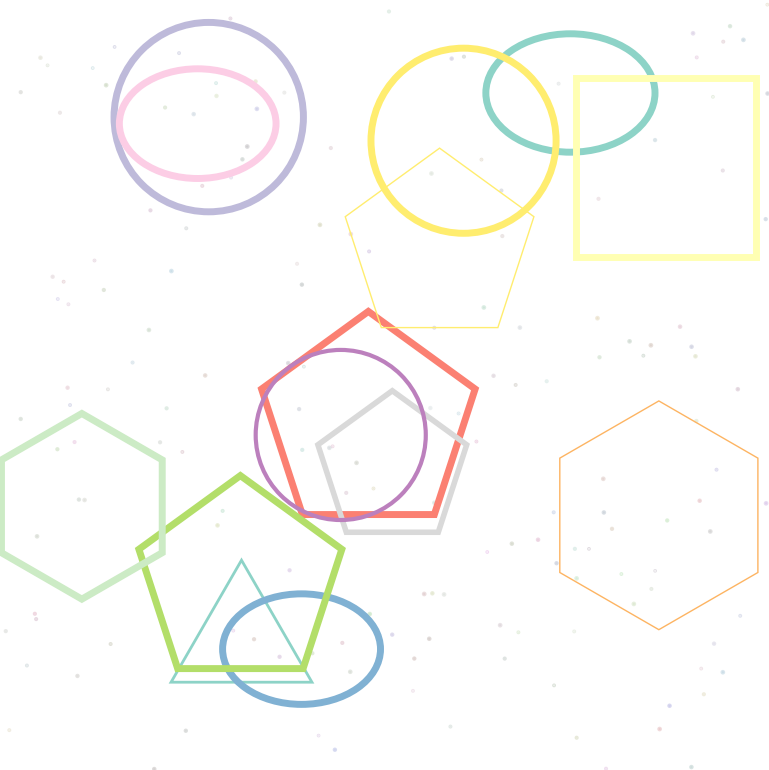[{"shape": "oval", "thickness": 2.5, "radius": 0.55, "center": [0.741, 0.879]}, {"shape": "triangle", "thickness": 1, "radius": 0.53, "center": [0.314, 0.167]}, {"shape": "square", "thickness": 2.5, "radius": 0.58, "center": [0.865, 0.782]}, {"shape": "circle", "thickness": 2.5, "radius": 0.61, "center": [0.271, 0.848]}, {"shape": "pentagon", "thickness": 2.5, "radius": 0.73, "center": [0.478, 0.45]}, {"shape": "oval", "thickness": 2.5, "radius": 0.51, "center": [0.392, 0.157]}, {"shape": "hexagon", "thickness": 0.5, "radius": 0.74, "center": [0.856, 0.331]}, {"shape": "pentagon", "thickness": 2.5, "radius": 0.69, "center": [0.312, 0.244]}, {"shape": "oval", "thickness": 2.5, "radius": 0.51, "center": [0.257, 0.839]}, {"shape": "pentagon", "thickness": 2, "radius": 0.51, "center": [0.509, 0.391]}, {"shape": "circle", "thickness": 1.5, "radius": 0.55, "center": [0.443, 0.435]}, {"shape": "hexagon", "thickness": 2.5, "radius": 0.6, "center": [0.106, 0.342]}, {"shape": "pentagon", "thickness": 0.5, "radius": 0.64, "center": [0.571, 0.679]}, {"shape": "circle", "thickness": 2.5, "radius": 0.6, "center": [0.602, 0.817]}]